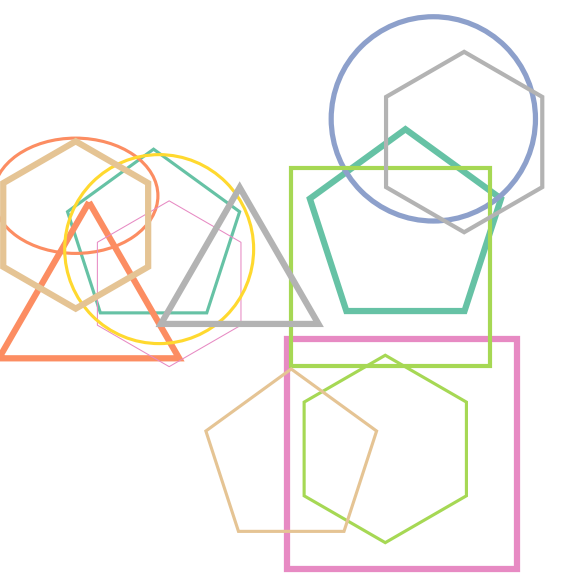[{"shape": "pentagon", "thickness": 3, "radius": 0.87, "center": [0.702, 0.601]}, {"shape": "pentagon", "thickness": 1.5, "radius": 0.78, "center": [0.266, 0.584]}, {"shape": "oval", "thickness": 1.5, "radius": 0.71, "center": [0.131, 0.66]}, {"shape": "triangle", "thickness": 3, "radius": 0.9, "center": [0.154, 0.469]}, {"shape": "circle", "thickness": 2.5, "radius": 0.88, "center": [0.75, 0.793]}, {"shape": "hexagon", "thickness": 0.5, "radius": 0.72, "center": [0.293, 0.508]}, {"shape": "square", "thickness": 3, "radius": 1.0, "center": [0.697, 0.212]}, {"shape": "square", "thickness": 2, "radius": 0.86, "center": [0.676, 0.537]}, {"shape": "hexagon", "thickness": 1.5, "radius": 0.81, "center": [0.667, 0.222]}, {"shape": "circle", "thickness": 1.5, "radius": 0.82, "center": [0.276, 0.568]}, {"shape": "pentagon", "thickness": 1.5, "radius": 0.78, "center": [0.504, 0.205]}, {"shape": "hexagon", "thickness": 3, "radius": 0.72, "center": [0.131, 0.61]}, {"shape": "hexagon", "thickness": 2, "radius": 0.78, "center": [0.804, 0.753]}, {"shape": "triangle", "thickness": 3, "radius": 0.79, "center": [0.415, 0.517]}]